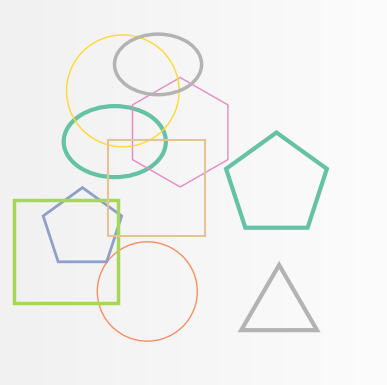[{"shape": "oval", "thickness": 3, "radius": 0.66, "center": [0.296, 0.632]}, {"shape": "pentagon", "thickness": 3, "radius": 0.68, "center": [0.713, 0.519]}, {"shape": "circle", "thickness": 1, "radius": 0.65, "center": [0.38, 0.243]}, {"shape": "pentagon", "thickness": 2, "radius": 0.53, "center": [0.213, 0.406]}, {"shape": "hexagon", "thickness": 1, "radius": 0.71, "center": [0.465, 0.656]}, {"shape": "square", "thickness": 2.5, "radius": 0.67, "center": [0.171, 0.347]}, {"shape": "circle", "thickness": 1, "radius": 0.73, "center": [0.317, 0.764]}, {"shape": "square", "thickness": 1.5, "radius": 0.63, "center": [0.405, 0.511]}, {"shape": "oval", "thickness": 2.5, "radius": 0.56, "center": [0.408, 0.833]}, {"shape": "triangle", "thickness": 3, "radius": 0.56, "center": [0.72, 0.199]}]